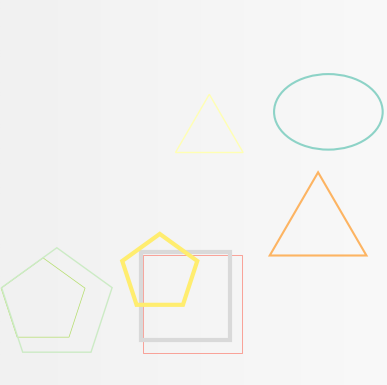[{"shape": "oval", "thickness": 1.5, "radius": 0.7, "center": [0.847, 0.709]}, {"shape": "triangle", "thickness": 1, "radius": 0.5, "center": [0.54, 0.654]}, {"shape": "square", "thickness": 0.5, "radius": 0.64, "center": [0.497, 0.21]}, {"shape": "triangle", "thickness": 1.5, "radius": 0.72, "center": [0.821, 0.408]}, {"shape": "pentagon", "thickness": 0.5, "radius": 0.57, "center": [0.111, 0.216]}, {"shape": "square", "thickness": 3, "radius": 0.57, "center": [0.479, 0.232]}, {"shape": "pentagon", "thickness": 1, "radius": 0.75, "center": [0.147, 0.207]}, {"shape": "pentagon", "thickness": 3, "radius": 0.51, "center": [0.412, 0.291]}]